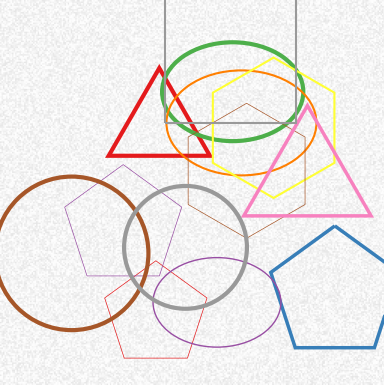[{"shape": "pentagon", "thickness": 0.5, "radius": 0.7, "center": [0.405, 0.183]}, {"shape": "triangle", "thickness": 3, "radius": 0.76, "center": [0.414, 0.671]}, {"shape": "pentagon", "thickness": 2.5, "radius": 0.87, "center": [0.87, 0.238]}, {"shape": "oval", "thickness": 3, "radius": 0.92, "center": [0.604, 0.762]}, {"shape": "oval", "thickness": 1, "radius": 0.83, "center": [0.564, 0.215]}, {"shape": "pentagon", "thickness": 0.5, "radius": 0.8, "center": [0.32, 0.413]}, {"shape": "oval", "thickness": 1.5, "radius": 0.97, "center": [0.627, 0.681]}, {"shape": "hexagon", "thickness": 1.5, "radius": 0.91, "center": [0.711, 0.668]}, {"shape": "hexagon", "thickness": 0.5, "radius": 0.88, "center": [0.641, 0.556]}, {"shape": "circle", "thickness": 3, "radius": 1.0, "center": [0.186, 0.342]}, {"shape": "triangle", "thickness": 2.5, "radius": 0.95, "center": [0.799, 0.535]}, {"shape": "circle", "thickness": 3, "radius": 0.8, "center": [0.482, 0.358]}, {"shape": "square", "thickness": 1.5, "radius": 0.85, "center": [0.598, 0.851]}]